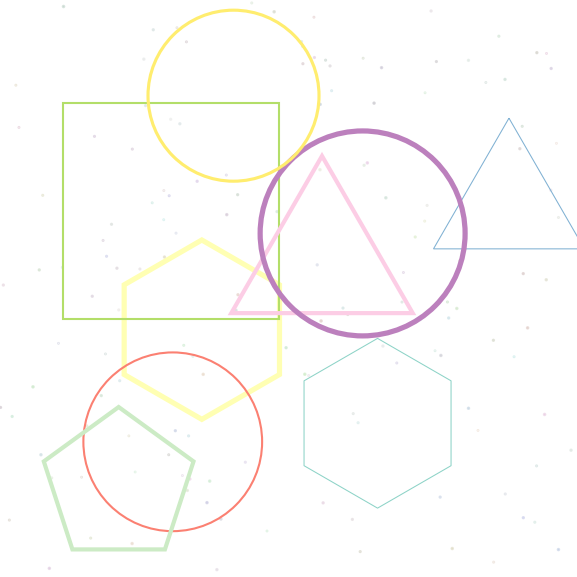[{"shape": "hexagon", "thickness": 0.5, "radius": 0.73, "center": [0.654, 0.266]}, {"shape": "hexagon", "thickness": 2.5, "radius": 0.78, "center": [0.349, 0.428]}, {"shape": "circle", "thickness": 1, "radius": 0.77, "center": [0.299, 0.234]}, {"shape": "triangle", "thickness": 0.5, "radius": 0.75, "center": [0.881, 0.644]}, {"shape": "square", "thickness": 1, "radius": 0.93, "center": [0.296, 0.634]}, {"shape": "triangle", "thickness": 2, "radius": 0.91, "center": [0.558, 0.548]}, {"shape": "circle", "thickness": 2.5, "radius": 0.89, "center": [0.628, 0.595]}, {"shape": "pentagon", "thickness": 2, "radius": 0.68, "center": [0.205, 0.158]}, {"shape": "circle", "thickness": 1.5, "radius": 0.74, "center": [0.404, 0.833]}]